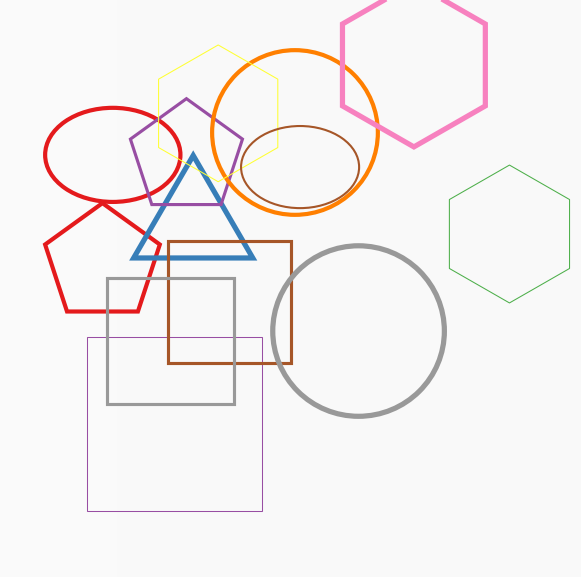[{"shape": "pentagon", "thickness": 2, "radius": 0.52, "center": [0.176, 0.544]}, {"shape": "oval", "thickness": 2, "radius": 0.58, "center": [0.194, 0.731]}, {"shape": "triangle", "thickness": 2.5, "radius": 0.59, "center": [0.332, 0.612]}, {"shape": "hexagon", "thickness": 0.5, "radius": 0.6, "center": [0.877, 0.594]}, {"shape": "pentagon", "thickness": 1.5, "radius": 0.51, "center": [0.321, 0.727]}, {"shape": "square", "thickness": 0.5, "radius": 0.75, "center": [0.3, 0.265]}, {"shape": "circle", "thickness": 2, "radius": 0.71, "center": [0.508, 0.77]}, {"shape": "hexagon", "thickness": 0.5, "radius": 0.59, "center": [0.375, 0.803]}, {"shape": "oval", "thickness": 1, "radius": 0.51, "center": [0.516, 0.71]}, {"shape": "square", "thickness": 1.5, "radius": 0.53, "center": [0.395, 0.475]}, {"shape": "hexagon", "thickness": 2.5, "radius": 0.71, "center": [0.712, 0.887]}, {"shape": "circle", "thickness": 2.5, "radius": 0.74, "center": [0.617, 0.426]}, {"shape": "square", "thickness": 1.5, "radius": 0.55, "center": [0.293, 0.409]}]